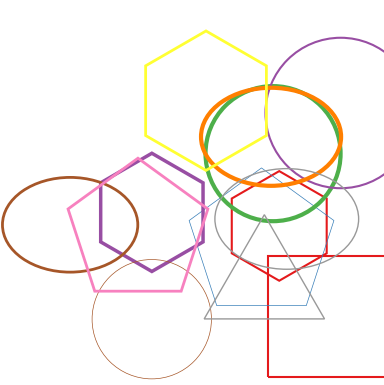[{"shape": "square", "thickness": 1.5, "radius": 0.78, "center": [0.852, 0.178]}, {"shape": "hexagon", "thickness": 1.5, "radius": 0.71, "center": [0.725, 0.413]}, {"shape": "pentagon", "thickness": 0.5, "radius": 0.99, "center": [0.679, 0.366]}, {"shape": "circle", "thickness": 3, "radius": 0.88, "center": [0.709, 0.601]}, {"shape": "hexagon", "thickness": 2.5, "radius": 0.77, "center": [0.394, 0.448]}, {"shape": "circle", "thickness": 1.5, "radius": 0.98, "center": [0.885, 0.707]}, {"shape": "oval", "thickness": 3, "radius": 0.91, "center": [0.704, 0.645]}, {"shape": "hexagon", "thickness": 2, "radius": 0.91, "center": [0.535, 0.739]}, {"shape": "circle", "thickness": 0.5, "radius": 0.77, "center": [0.394, 0.171]}, {"shape": "oval", "thickness": 2, "radius": 0.88, "center": [0.182, 0.416]}, {"shape": "pentagon", "thickness": 2, "radius": 0.95, "center": [0.358, 0.398]}, {"shape": "oval", "thickness": 1, "radius": 0.93, "center": [0.745, 0.431]}, {"shape": "triangle", "thickness": 1, "radius": 0.9, "center": [0.687, 0.262]}]